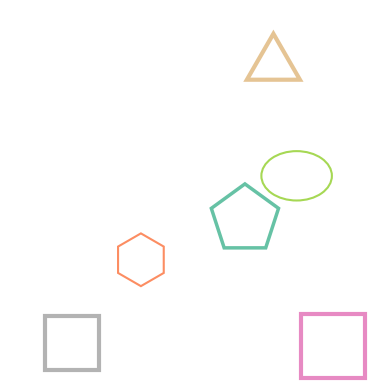[{"shape": "pentagon", "thickness": 2.5, "radius": 0.46, "center": [0.636, 0.43]}, {"shape": "hexagon", "thickness": 1.5, "radius": 0.34, "center": [0.366, 0.325]}, {"shape": "square", "thickness": 3, "radius": 0.42, "center": [0.866, 0.102]}, {"shape": "oval", "thickness": 1.5, "radius": 0.46, "center": [0.77, 0.543]}, {"shape": "triangle", "thickness": 3, "radius": 0.4, "center": [0.71, 0.833]}, {"shape": "square", "thickness": 3, "radius": 0.35, "center": [0.188, 0.11]}]